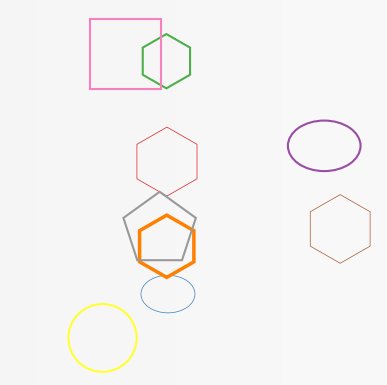[{"shape": "hexagon", "thickness": 0.5, "radius": 0.45, "center": [0.431, 0.58]}, {"shape": "oval", "thickness": 0.5, "radius": 0.35, "center": [0.433, 0.236]}, {"shape": "hexagon", "thickness": 1.5, "radius": 0.35, "center": [0.429, 0.841]}, {"shape": "oval", "thickness": 1.5, "radius": 0.47, "center": [0.837, 0.621]}, {"shape": "hexagon", "thickness": 2.5, "radius": 0.4, "center": [0.43, 0.36]}, {"shape": "circle", "thickness": 1.5, "radius": 0.44, "center": [0.265, 0.122]}, {"shape": "hexagon", "thickness": 0.5, "radius": 0.45, "center": [0.878, 0.405]}, {"shape": "square", "thickness": 1.5, "radius": 0.45, "center": [0.324, 0.859]}, {"shape": "pentagon", "thickness": 1.5, "radius": 0.49, "center": [0.412, 0.404]}]